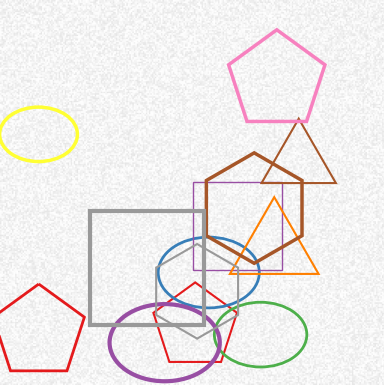[{"shape": "pentagon", "thickness": 1.5, "radius": 0.57, "center": [0.507, 0.152]}, {"shape": "pentagon", "thickness": 2, "radius": 0.62, "center": [0.101, 0.138]}, {"shape": "oval", "thickness": 2, "radius": 0.66, "center": [0.542, 0.292]}, {"shape": "oval", "thickness": 2, "radius": 0.6, "center": [0.677, 0.131]}, {"shape": "oval", "thickness": 3, "radius": 0.72, "center": [0.428, 0.11]}, {"shape": "square", "thickness": 1, "radius": 0.58, "center": [0.616, 0.413]}, {"shape": "triangle", "thickness": 1.5, "radius": 0.66, "center": [0.712, 0.355]}, {"shape": "oval", "thickness": 2.5, "radius": 0.51, "center": [0.1, 0.651]}, {"shape": "hexagon", "thickness": 2.5, "radius": 0.72, "center": [0.66, 0.46]}, {"shape": "triangle", "thickness": 1.5, "radius": 0.56, "center": [0.776, 0.58]}, {"shape": "pentagon", "thickness": 2.5, "radius": 0.66, "center": [0.719, 0.791]}, {"shape": "square", "thickness": 3, "radius": 0.75, "center": [0.382, 0.304]}, {"shape": "hexagon", "thickness": 1.5, "radius": 0.61, "center": [0.512, 0.243]}]